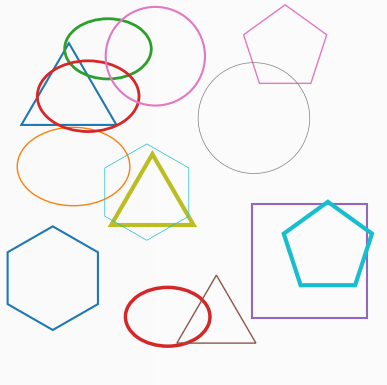[{"shape": "hexagon", "thickness": 1.5, "radius": 0.67, "center": [0.136, 0.277]}, {"shape": "triangle", "thickness": 1.5, "radius": 0.71, "center": [0.178, 0.746]}, {"shape": "oval", "thickness": 1, "radius": 0.73, "center": [0.19, 0.567]}, {"shape": "oval", "thickness": 2, "radius": 0.56, "center": [0.279, 0.873]}, {"shape": "oval", "thickness": 2, "radius": 0.66, "center": [0.228, 0.75]}, {"shape": "oval", "thickness": 2.5, "radius": 0.55, "center": [0.433, 0.177]}, {"shape": "square", "thickness": 1.5, "radius": 0.74, "center": [0.799, 0.322]}, {"shape": "triangle", "thickness": 1, "radius": 0.59, "center": [0.558, 0.168]}, {"shape": "circle", "thickness": 1.5, "radius": 0.64, "center": [0.401, 0.854]}, {"shape": "pentagon", "thickness": 1, "radius": 0.56, "center": [0.736, 0.875]}, {"shape": "circle", "thickness": 0.5, "radius": 0.72, "center": [0.655, 0.693]}, {"shape": "triangle", "thickness": 3, "radius": 0.61, "center": [0.393, 0.477]}, {"shape": "pentagon", "thickness": 3, "radius": 0.6, "center": [0.846, 0.356]}, {"shape": "hexagon", "thickness": 0.5, "radius": 0.63, "center": [0.379, 0.501]}]